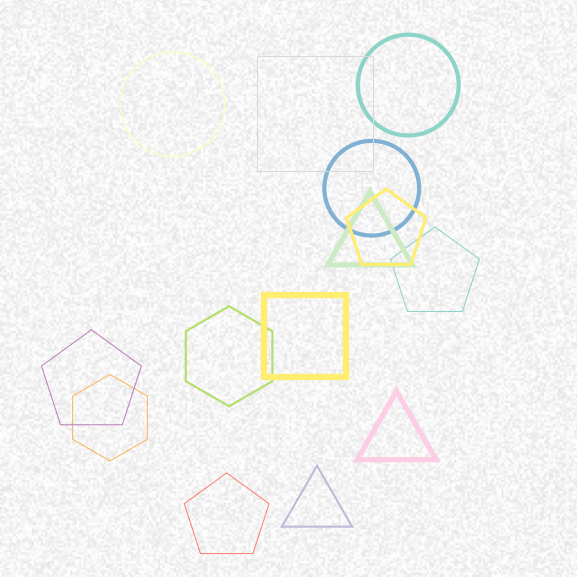[{"shape": "circle", "thickness": 2, "radius": 0.44, "center": [0.707, 0.852]}, {"shape": "pentagon", "thickness": 0.5, "radius": 0.4, "center": [0.753, 0.525]}, {"shape": "circle", "thickness": 0.5, "radius": 0.45, "center": [0.299, 0.819]}, {"shape": "triangle", "thickness": 1, "radius": 0.35, "center": [0.549, 0.122]}, {"shape": "pentagon", "thickness": 0.5, "radius": 0.39, "center": [0.393, 0.103]}, {"shape": "circle", "thickness": 2, "radius": 0.41, "center": [0.644, 0.673]}, {"shape": "hexagon", "thickness": 0.5, "radius": 0.37, "center": [0.19, 0.276]}, {"shape": "hexagon", "thickness": 1, "radius": 0.43, "center": [0.397, 0.382]}, {"shape": "triangle", "thickness": 2.5, "radius": 0.39, "center": [0.687, 0.243]}, {"shape": "square", "thickness": 0.5, "radius": 0.5, "center": [0.545, 0.802]}, {"shape": "pentagon", "thickness": 0.5, "radius": 0.45, "center": [0.158, 0.337]}, {"shape": "triangle", "thickness": 2.5, "radius": 0.42, "center": [0.641, 0.583]}, {"shape": "pentagon", "thickness": 1.5, "radius": 0.36, "center": [0.669, 0.6]}, {"shape": "square", "thickness": 3, "radius": 0.35, "center": [0.528, 0.417]}]